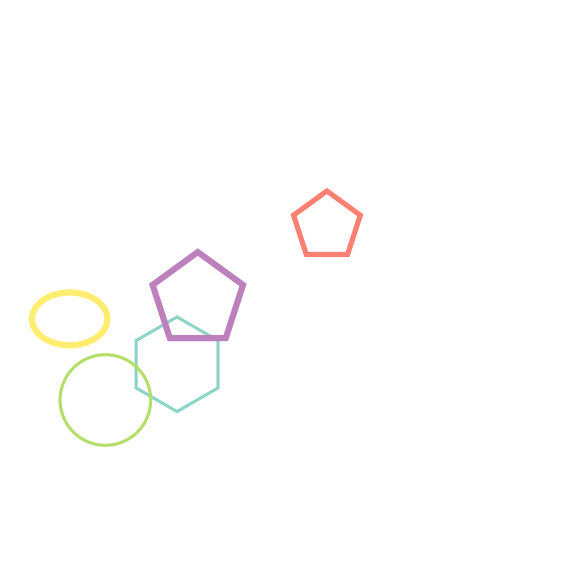[{"shape": "hexagon", "thickness": 1.5, "radius": 0.41, "center": [0.307, 0.368]}, {"shape": "pentagon", "thickness": 2.5, "radius": 0.3, "center": [0.566, 0.608]}, {"shape": "circle", "thickness": 1.5, "radius": 0.39, "center": [0.183, 0.307]}, {"shape": "pentagon", "thickness": 3, "radius": 0.41, "center": [0.343, 0.48]}, {"shape": "oval", "thickness": 3, "radius": 0.33, "center": [0.121, 0.447]}]